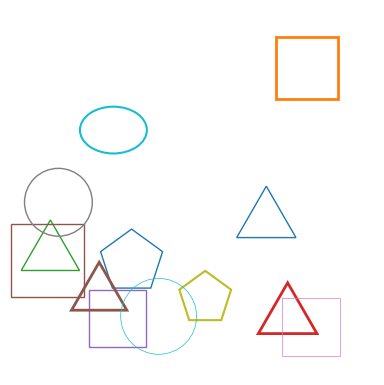[{"shape": "triangle", "thickness": 1, "radius": 0.44, "center": [0.692, 0.427]}, {"shape": "pentagon", "thickness": 1, "radius": 0.42, "center": [0.342, 0.32]}, {"shape": "square", "thickness": 2, "radius": 0.41, "center": [0.798, 0.823]}, {"shape": "triangle", "thickness": 1, "radius": 0.44, "center": [0.131, 0.341]}, {"shape": "triangle", "thickness": 2, "radius": 0.44, "center": [0.747, 0.177]}, {"shape": "square", "thickness": 1, "radius": 0.37, "center": [0.304, 0.173]}, {"shape": "square", "thickness": 1, "radius": 0.47, "center": [0.122, 0.323]}, {"shape": "triangle", "thickness": 2, "radius": 0.41, "center": [0.258, 0.236]}, {"shape": "square", "thickness": 0.5, "radius": 0.38, "center": [0.809, 0.15]}, {"shape": "circle", "thickness": 1, "radius": 0.44, "center": [0.152, 0.475]}, {"shape": "pentagon", "thickness": 1.5, "radius": 0.35, "center": [0.533, 0.226]}, {"shape": "circle", "thickness": 0.5, "radius": 0.49, "center": [0.412, 0.178]}, {"shape": "oval", "thickness": 1.5, "radius": 0.43, "center": [0.295, 0.662]}]